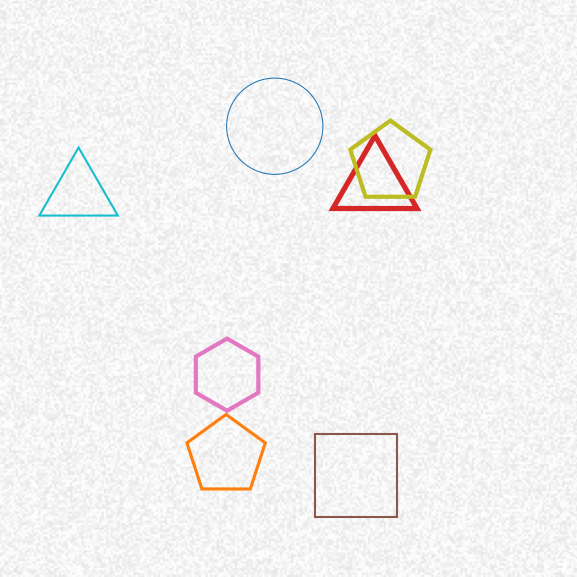[{"shape": "circle", "thickness": 0.5, "radius": 0.42, "center": [0.476, 0.781]}, {"shape": "pentagon", "thickness": 1.5, "radius": 0.36, "center": [0.392, 0.21]}, {"shape": "triangle", "thickness": 2.5, "radius": 0.42, "center": [0.649, 0.68]}, {"shape": "square", "thickness": 1, "radius": 0.36, "center": [0.617, 0.176]}, {"shape": "hexagon", "thickness": 2, "radius": 0.31, "center": [0.393, 0.35]}, {"shape": "pentagon", "thickness": 2, "radius": 0.36, "center": [0.676, 0.717]}, {"shape": "triangle", "thickness": 1, "radius": 0.39, "center": [0.136, 0.665]}]